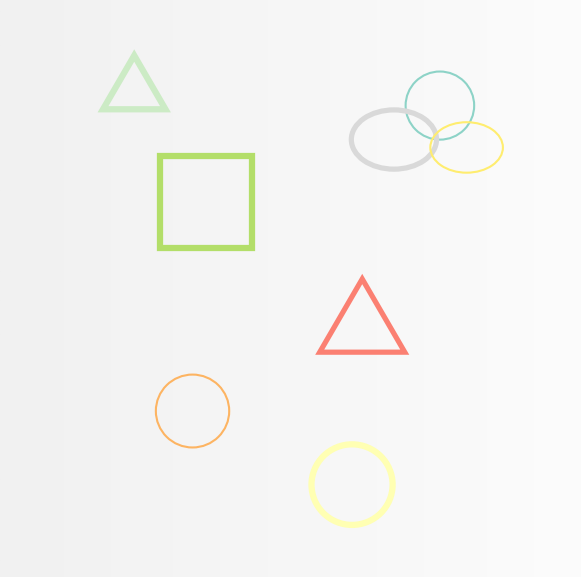[{"shape": "circle", "thickness": 1, "radius": 0.29, "center": [0.757, 0.816]}, {"shape": "circle", "thickness": 3, "radius": 0.35, "center": [0.606, 0.16]}, {"shape": "triangle", "thickness": 2.5, "radius": 0.42, "center": [0.623, 0.432]}, {"shape": "circle", "thickness": 1, "radius": 0.32, "center": [0.331, 0.287]}, {"shape": "square", "thickness": 3, "radius": 0.4, "center": [0.354, 0.65]}, {"shape": "oval", "thickness": 2.5, "radius": 0.37, "center": [0.678, 0.758]}, {"shape": "triangle", "thickness": 3, "radius": 0.31, "center": [0.231, 0.841]}, {"shape": "oval", "thickness": 1, "radius": 0.31, "center": [0.803, 0.744]}]